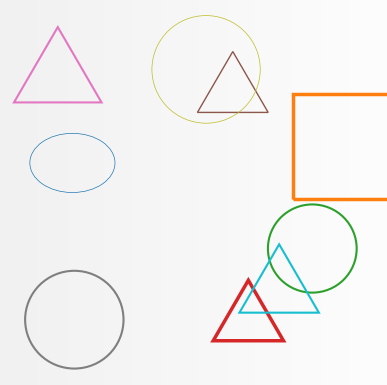[{"shape": "oval", "thickness": 0.5, "radius": 0.55, "center": [0.187, 0.577]}, {"shape": "square", "thickness": 2.5, "radius": 0.69, "center": [0.894, 0.619]}, {"shape": "circle", "thickness": 1.5, "radius": 0.57, "center": [0.806, 0.354]}, {"shape": "triangle", "thickness": 2.5, "radius": 0.52, "center": [0.641, 0.167]}, {"shape": "triangle", "thickness": 1, "radius": 0.53, "center": [0.601, 0.761]}, {"shape": "triangle", "thickness": 1.5, "radius": 0.65, "center": [0.149, 0.799]}, {"shape": "circle", "thickness": 1.5, "radius": 0.63, "center": [0.192, 0.17]}, {"shape": "circle", "thickness": 0.5, "radius": 0.7, "center": [0.532, 0.82]}, {"shape": "triangle", "thickness": 1.5, "radius": 0.59, "center": [0.72, 0.247]}]